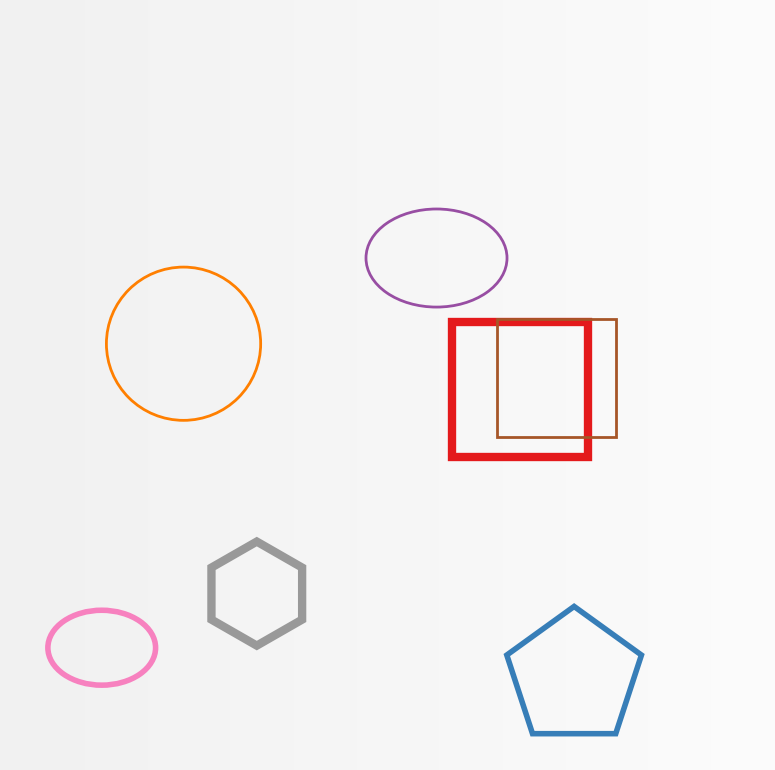[{"shape": "square", "thickness": 3, "radius": 0.44, "center": [0.671, 0.494]}, {"shape": "pentagon", "thickness": 2, "radius": 0.46, "center": [0.741, 0.121]}, {"shape": "oval", "thickness": 1, "radius": 0.45, "center": [0.563, 0.665]}, {"shape": "circle", "thickness": 1, "radius": 0.5, "center": [0.237, 0.554]}, {"shape": "square", "thickness": 1, "radius": 0.38, "center": [0.718, 0.509]}, {"shape": "oval", "thickness": 2, "radius": 0.35, "center": [0.131, 0.159]}, {"shape": "hexagon", "thickness": 3, "radius": 0.34, "center": [0.331, 0.229]}]